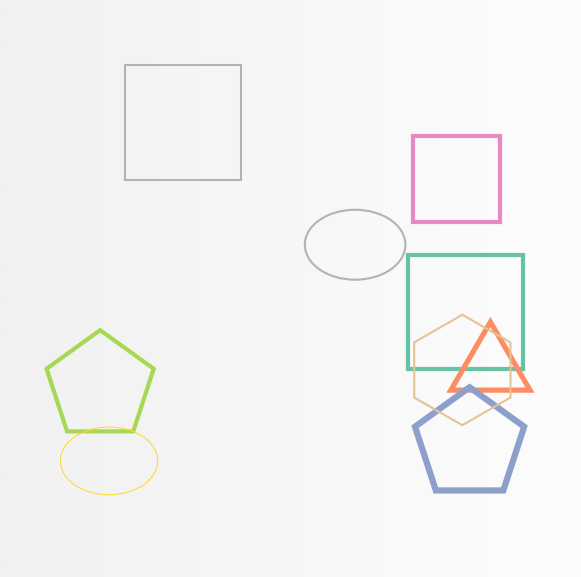[{"shape": "square", "thickness": 2, "radius": 0.49, "center": [0.801, 0.459]}, {"shape": "triangle", "thickness": 2.5, "radius": 0.39, "center": [0.844, 0.363]}, {"shape": "pentagon", "thickness": 3, "radius": 0.49, "center": [0.808, 0.23]}, {"shape": "square", "thickness": 2, "radius": 0.37, "center": [0.786, 0.689]}, {"shape": "pentagon", "thickness": 2, "radius": 0.48, "center": [0.172, 0.331]}, {"shape": "oval", "thickness": 0.5, "radius": 0.42, "center": [0.188, 0.201]}, {"shape": "hexagon", "thickness": 1, "radius": 0.48, "center": [0.795, 0.358]}, {"shape": "oval", "thickness": 1, "radius": 0.43, "center": [0.611, 0.575]}, {"shape": "square", "thickness": 1, "radius": 0.5, "center": [0.315, 0.787]}]